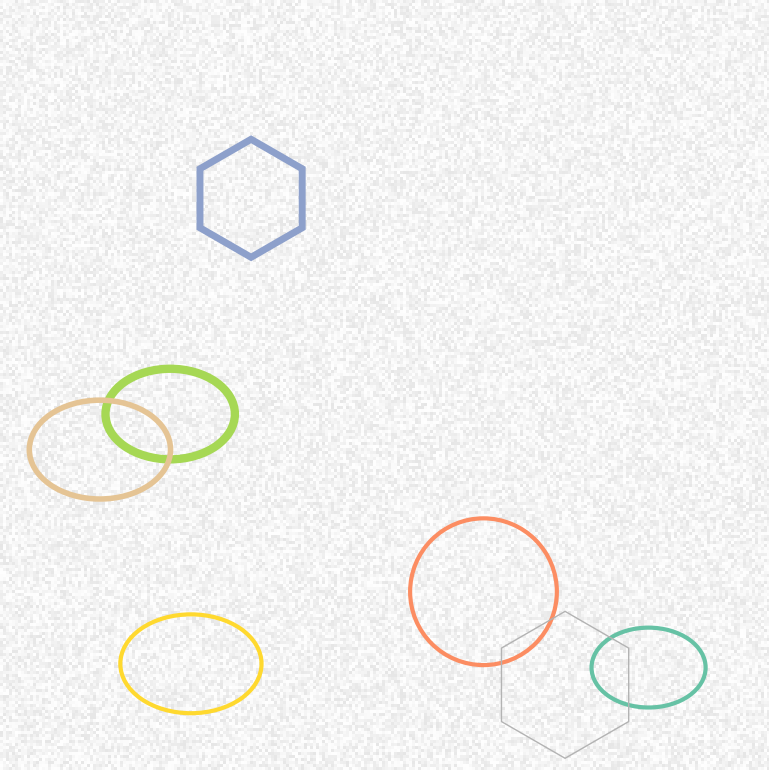[{"shape": "oval", "thickness": 1.5, "radius": 0.37, "center": [0.842, 0.133]}, {"shape": "circle", "thickness": 1.5, "radius": 0.48, "center": [0.628, 0.232]}, {"shape": "hexagon", "thickness": 2.5, "radius": 0.38, "center": [0.326, 0.742]}, {"shape": "oval", "thickness": 3, "radius": 0.42, "center": [0.221, 0.462]}, {"shape": "oval", "thickness": 1.5, "radius": 0.46, "center": [0.248, 0.138]}, {"shape": "oval", "thickness": 2, "radius": 0.46, "center": [0.13, 0.416]}, {"shape": "hexagon", "thickness": 0.5, "radius": 0.48, "center": [0.734, 0.111]}]